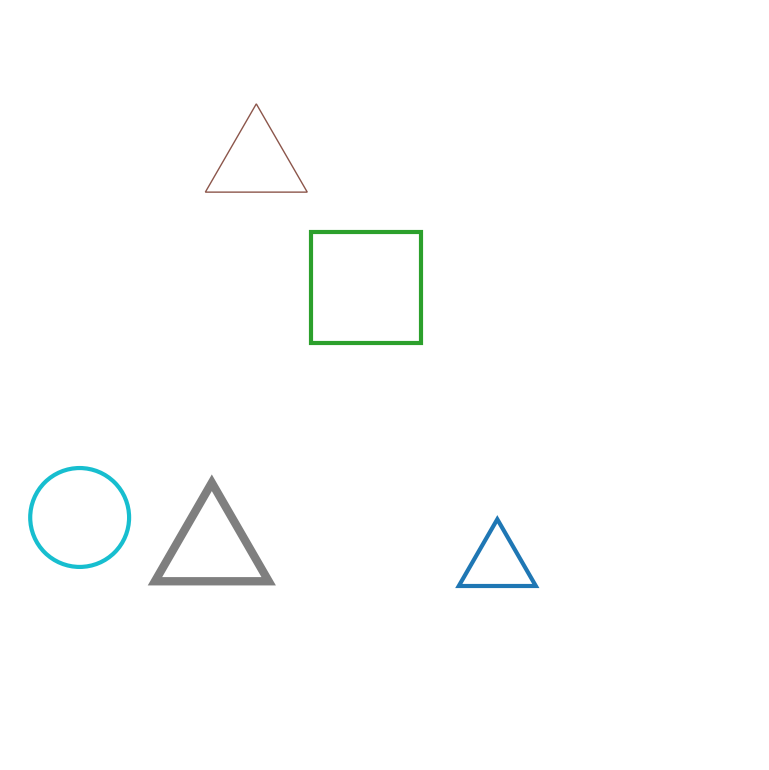[{"shape": "triangle", "thickness": 1.5, "radius": 0.29, "center": [0.646, 0.268]}, {"shape": "square", "thickness": 1.5, "radius": 0.36, "center": [0.475, 0.626]}, {"shape": "triangle", "thickness": 0.5, "radius": 0.38, "center": [0.333, 0.789]}, {"shape": "triangle", "thickness": 3, "radius": 0.43, "center": [0.275, 0.288]}, {"shape": "circle", "thickness": 1.5, "radius": 0.32, "center": [0.103, 0.328]}]